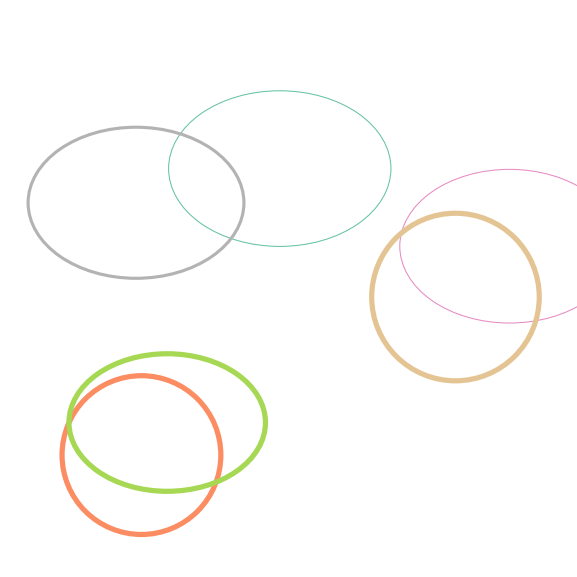[{"shape": "oval", "thickness": 0.5, "radius": 0.96, "center": [0.484, 0.707]}, {"shape": "circle", "thickness": 2.5, "radius": 0.69, "center": [0.245, 0.211]}, {"shape": "oval", "thickness": 0.5, "radius": 0.95, "center": [0.882, 0.573]}, {"shape": "oval", "thickness": 2.5, "radius": 0.85, "center": [0.29, 0.267]}, {"shape": "circle", "thickness": 2.5, "radius": 0.73, "center": [0.789, 0.485]}, {"shape": "oval", "thickness": 1.5, "radius": 0.93, "center": [0.236, 0.648]}]